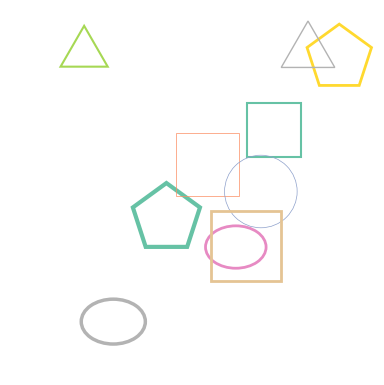[{"shape": "square", "thickness": 1.5, "radius": 0.35, "center": [0.712, 0.662]}, {"shape": "pentagon", "thickness": 3, "radius": 0.46, "center": [0.432, 0.433]}, {"shape": "square", "thickness": 0.5, "radius": 0.41, "center": [0.539, 0.573]}, {"shape": "circle", "thickness": 0.5, "radius": 0.47, "center": [0.678, 0.503]}, {"shape": "oval", "thickness": 2, "radius": 0.39, "center": [0.612, 0.358]}, {"shape": "triangle", "thickness": 1.5, "radius": 0.35, "center": [0.219, 0.862]}, {"shape": "pentagon", "thickness": 2, "radius": 0.44, "center": [0.881, 0.849]}, {"shape": "square", "thickness": 2, "radius": 0.46, "center": [0.639, 0.361]}, {"shape": "triangle", "thickness": 1, "radius": 0.4, "center": [0.8, 0.865]}, {"shape": "oval", "thickness": 2.5, "radius": 0.42, "center": [0.294, 0.165]}]